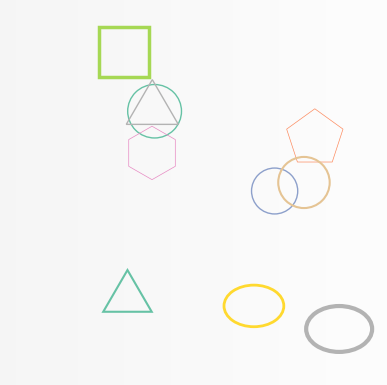[{"shape": "circle", "thickness": 1, "radius": 0.35, "center": [0.399, 0.711]}, {"shape": "triangle", "thickness": 1.5, "radius": 0.36, "center": [0.329, 0.226]}, {"shape": "pentagon", "thickness": 0.5, "radius": 0.38, "center": [0.812, 0.641]}, {"shape": "circle", "thickness": 1, "radius": 0.3, "center": [0.709, 0.504]}, {"shape": "hexagon", "thickness": 0.5, "radius": 0.35, "center": [0.392, 0.603]}, {"shape": "square", "thickness": 2.5, "radius": 0.33, "center": [0.32, 0.864]}, {"shape": "oval", "thickness": 2, "radius": 0.39, "center": [0.655, 0.205]}, {"shape": "circle", "thickness": 1.5, "radius": 0.33, "center": [0.784, 0.526]}, {"shape": "triangle", "thickness": 1, "radius": 0.39, "center": [0.393, 0.716]}, {"shape": "oval", "thickness": 3, "radius": 0.43, "center": [0.875, 0.146]}]